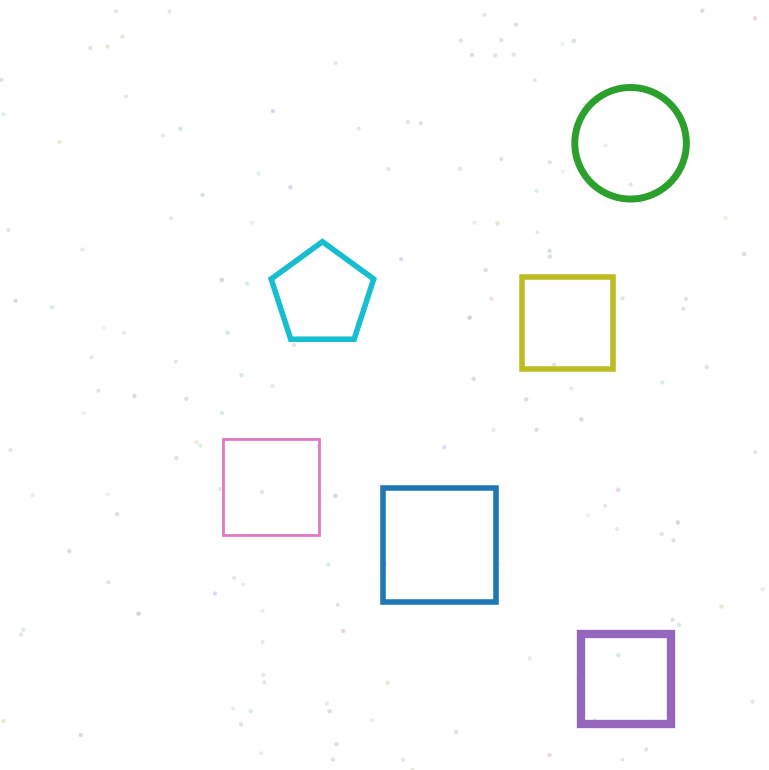[{"shape": "square", "thickness": 2, "radius": 0.37, "center": [0.571, 0.292]}, {"shape": "circle", "thickness": 2.5, "radius": 0.36, "center": [0.819, 0.814]}, {"shape": "square", "thickness": 3, "radius": 0.29, "center": [0.813, 0.119]}, {"shape": "square", "thickness": 1, "radius": 0.31, "center": [0.352, 0.368]}, {"shape": "square", "thickness": 2, "radius": 0.3, "center": [0.737, 0.58]}, {"shape": "pentagon", "thickness": 2, "radius": 0.35, "center": [0.419, 0.616]}]